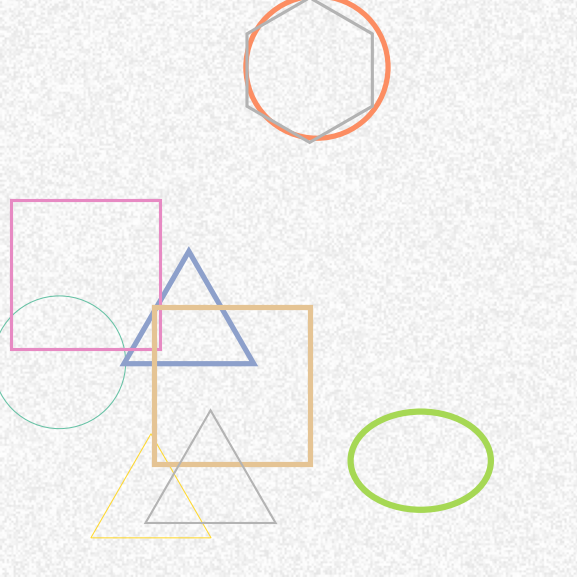[{"shape": "circle", "thickness": 0.5, "radius": 0.57, "center": [0.103, 0.372]}, {"shape": "circle", "thickness": 2.5, "radius": 0.62, "center": [0.549, 0.883]}, {"shape": "triangle", "thickness": 2.5, "radius": 0.65, "center": [0.327, 0.434]}, {"shape": "square", "thickness": 1.5, "radius": 0.65, "center": [0.149, 0.523]}, {"shape": "oval", "thickness": 3, "radius": 0.61, "center": [0.729, 0.201]}, {"shape": "triangle", "thickness": 0.5, "radius": 0.6, "center": [0.261, 0.128]}, {"shape": "square", "thickness": 2.5, "radius": 0.68, "center": [0.402, 0.331]}, {"shape": "triangle", "thickness": 1, "radius": 0.65, "center": [0.365, 0.159]}, {"shape": "hexagon", "thickness": 1.5, "radius": 0.63, "center": [0.536, 0.878]}]